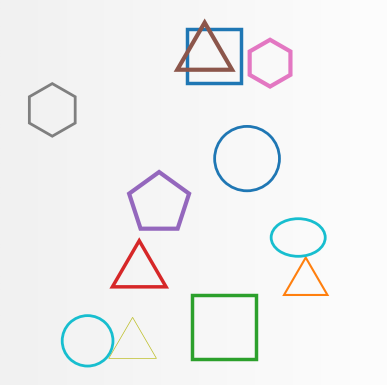[{"shape": "circle", "thickness": 2, "radius": 0.42, "center": [0.638, 0.588]}, {"shape": "square", "thickness": 2.5, "radius": 0.35, "center": [0.551, 0.855]}, {"shape": "triangle", "thickness": 1.5, "radius": 0.32, "center": [0.789, 0.266]}, {"shape": "square", "thickness": 2.5, "radius": 0.41, "center": [0.578, 0.152]}, {"shape": "triangle", "thickness": 2.5, "radius": 0.4, "center": [0.359, 0.295]}, {"shape": "pentagon", "thickness": 3, "radius": 0.41, "center": [0.411, 0.472]}, {"shape": "triangle", "thickness": 3, "radius": 0.41, "center": [0.528, 0.86]}, {"shape": "hexagon", "thickness": 3, "radius": 0.3, "center": [0.697, 0.836]}, {"shape": "hexagon", "thickness": 2, "radius": 0.34, "center": [0.135, 0.715]}, {"shape": "triangle", "thickness": 0.5, "radius": 0.36, "center": [0.342, 0.105]}, {"shape": "circle", "thickness": 2, "radius": 0.33, "center": [0.226, 0.115]}, {"shape": "oval", "thickness": 2, "radius": 0.35, "center": [0.77, 0.383]}]